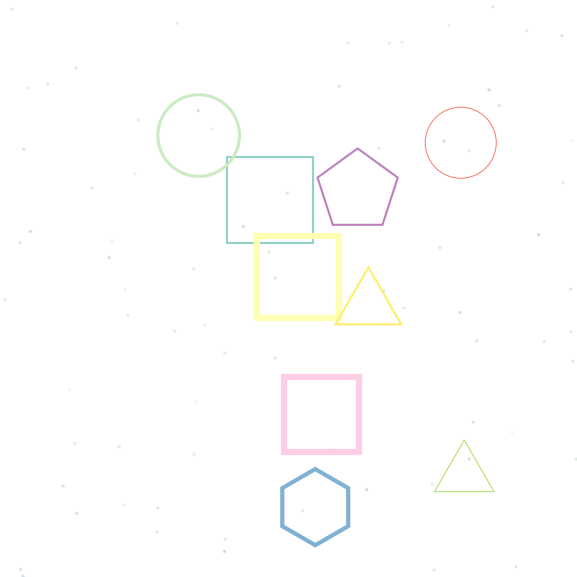[{"shape": "square", "thickness": 1, "radius": 0.37, "center": [0.467, 0.653]}, {"shape": "square", "thickness": 3, "radius": 0.35, "center": [0.515, 0.52]}, {"shape": "circle", "thickness": 0.5, "radius": 0.31, "center": [0.798, 0.752]}, {"shape": "hexagon", "thickness": 2, "radius": 0.33, "center": [0.546, 0.121]}, {"shape": "triangle", "thickness": 0.5, "radius": 0.3, "center": [0.804, 0.178]}, {"shape": "square", "thickness": 3, "radius": 0.33, "center": [0.557, 0.281]}, {"shape": "pentagon", "thickness": 1, "radius": 0.37, "center": [0.619, 0.669]}, {"shape": "circle", "thickness": 1.5, "radius": 0.35, "center": [0.344, 0.764]}, {"shape": "triangle", "thickness": 1, "radius": 0.33, "center": [0.638, 0.47]}]